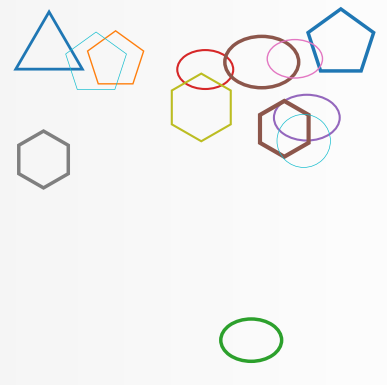[{"shape": "pentagon", "thickness": 2.5, "radius": 0.44, "center": [0.88, 0.888]}, {"shape": "triangle", "thickness": 2, "radius": 0.5, "center": [0.127, 0.87]}, {"shape": "pentagon", "thickness": 1, "radius": 0.38, "center": [0.298, 0.844]}, {"shape": "oval", "thickness": 2.5, "radius": 0.39, "center": [0.648, 0.116]}, {"shape": "oval", "thickness": 1.5, "radius": 0.36, "center": [0.53, 0.819]}, {"shape": "oval", "thickness": 1.5, "radius": 0.42, "center": [0.792, 0.694]}, {"shape": "hexagon", "thickness": 3, "radius": 0.36, "center": [0.734, 0.665]}, {"shape": "oval", "thickness": 2.5, "radius": 0.48, "center": [0.676, 0.839]}, {"shape": "oval", "thickness": 1, "radius": 0.36, "center": [0.761, 0.847]}, {"shape": "hexagon", "thickness": 2.5, "radius": 0.37, "center": [0.112, 0.586]}, {"shape": "hexagon", "thickness": 1.5, "radius": 0.44, "center": [0.519, 0.721]}, {"shape": "circle", "thickness": 0.5, "radius": 0.34, "center": [0.784, 0.634]}, {"shape": "pentagon", "thickness": 0.5, "radius": 0.41, "center": [0.248, 0.834]}]